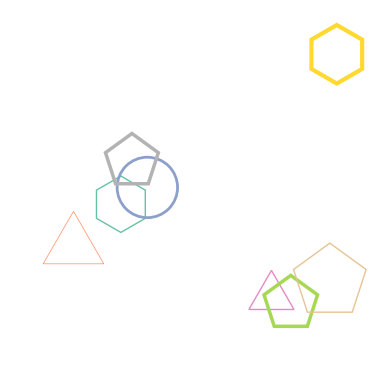[{"shape": "hexagon", "thickness": 1, "radius": 0.37, "center": [0.314, 0.47]}, {"shape": "triangle", "thickness": 0.5, "radius": 0.45, "center": [0.191, 0.36]}, {"shape": "circle", "thickness": 2, "radius": 0.39, "center": [0.383, 0.513]}, {"shape": "triangle", "thickness": 1, "radius": 0.34, "center": [0.705, 0.23]}, {"shape": "pentagon", "thickness": 2.5, "radius": 0.37, "center": [0.755, 0.212]}, {"shape": "hexagon", "thickness": 3, "radius": 0.38, "center": [0.875, 0.859]}, {"shape": "pentagon", "thickness": 1, "radius": 0.5, "center": [0.857, 0.269]}, {"shape": "pentagon", "thickness": 2.5, "radius": 0.36, "center": [0.343, 0.581]}]